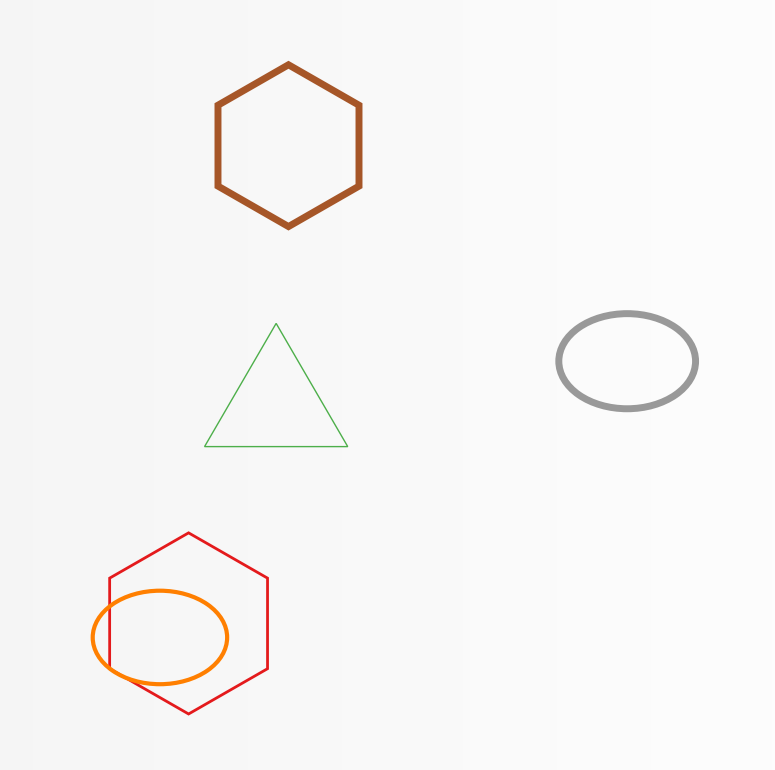[{"shape": "hexagon", "thickness": 1, "radius": 0.59, "center": [0.243, 0.19]}, {"shape": "triangle", "thickness": 0.5, "radius": 0.53, "center": [0.356, 0.473]}, {"shape": "oval", "thickness": 1.5, "radius": 0.43, "center": [0.206, 0.172]}, {"shape": "hexagon", "thickness": 2.5, "radius": 0.53, "center": [0.372, 0.811]}, {"shape": "oval", "thickness": 2.5, "radius": 0.44, "center": [0.809, 0.531]}]